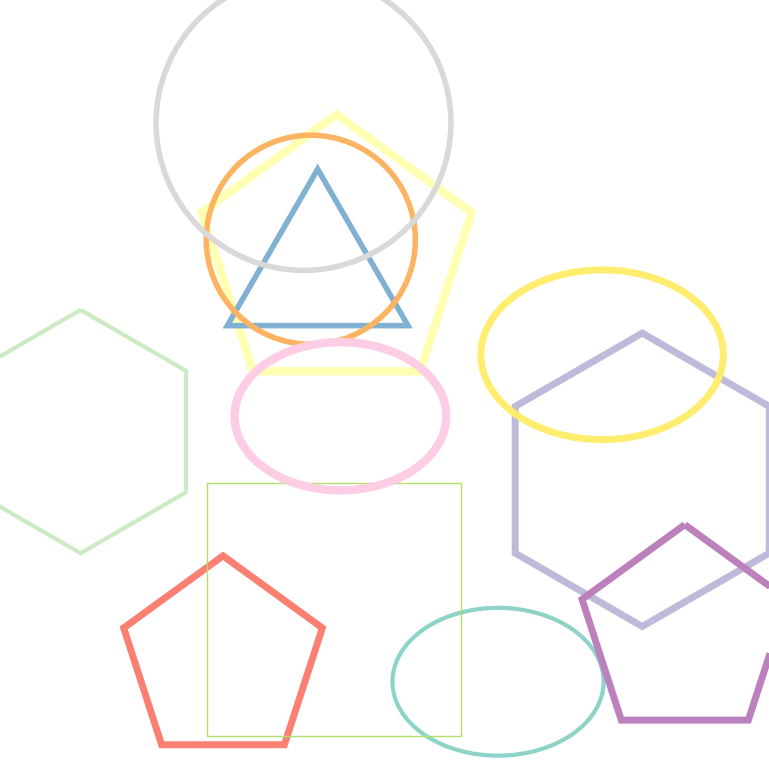[{"shape": "oval", "thickness": 1.5, "radius": 0.69, "center": [0.647, 0.115]}, {"shape": "pentagon", "thickness": 3, "radius": 0.92, "center": [0.437, 0.667]}, {"shape": "hexagon", "thickness": 2.5, "radius": 0.95, "center": [0.834, 0.377]}, {"shape": "pentagon", "thickness": 2.5, "radius": 0.68, "center": [0.29, 0.143]}, {"shape": "triangle", "thickness": 2, "radius": 0.68, "center": [0.413, 0.645]}, {"shape": "circle", "thickness": 2, "radius": 0.68, "center": [0.404, 0.689]}, {"shape": "square", "thickness": 0.5, "radius": 0.82, "center": [0.434, 0.208]}, {"shape": "oval", "thickness": 3, "radius": 0.69, "center": [0.442, 0.459]}, {"shape": "circle", "thickness": 2, "radius": 0.96, "center": [0.394, 0.84]}, {"shape": "pentagon", "thickness": 2.5, "radius": 0.7, "center": [0.889, 0.178]}, {"shape": "hexagon", "thickness": 1.5, "radius": 0.79, "center": [0.105, 0.44]}, {"shape": "oval", "thickness": 2.5, "radius": 0.79, "center": [0.782, 0.539]}]